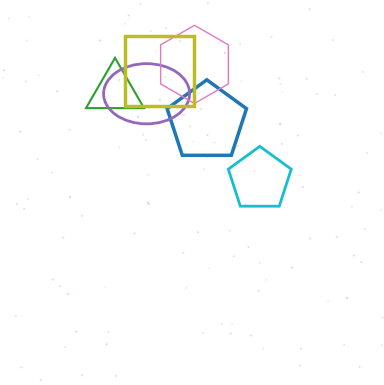[{"shape": "pentagon", "thickness": 2.5, "radius": 0.54, "center": [0.537, 0.684]}, {"shape": "triangle", "thickness": 1.5, "radius": 0.43, "center": [0.299, 0.763]}, {"shape": "oval", "thickness": 2, "radius": 0.56, "center": [0.381, 0.757]}, {"shape": "hexagon", "thickness": 1, "radius": 0.51, "center": [0.505, 0.833]}, {"shape": "square", "thickness": 2.5, "radius": 0.45, "center": [0.414, 0.816]}, {"shape": "pentagon", "thickness": 2, "radius": 0.43, "center": [0.675, 0.534]}]